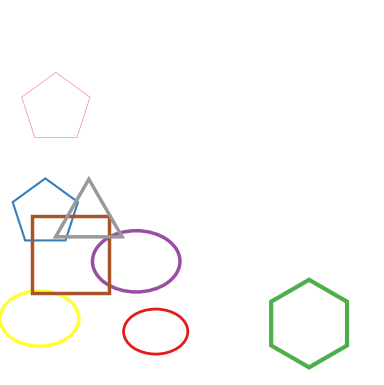[{"shape": "oval", "thickness": 2, "radius": 0.42, "center": [0.404, 0.139]}, {"shape": "pentagon", "thickness": 1.5, "radius": 0.45, "center": [0.118, 0.448]}, {"shape": "hexagon", "thickness": 3, "radius": 0.57, "center": [0.803, 0.16]}, {"shape": "oval", "thickness": 2.5, "radius": 0.57, "center": [0.354, 0.321]}, {"shape": "oval", "thickness": 2.5, "radius": 0.51, "center": [0.103, 0.173]}, {"shape": "square", "thickness": 2.5, "radius": 0.5, "center": [0.183, 0.339]}, {"shape": "pentagon", "thickness": 0.5, "radius": 0.47, "center": [0.145, 0.719]}, {"shape": "triangle", "thickness": 2.5, "radius": 0.5, "center": [0.231, 0.435]}]